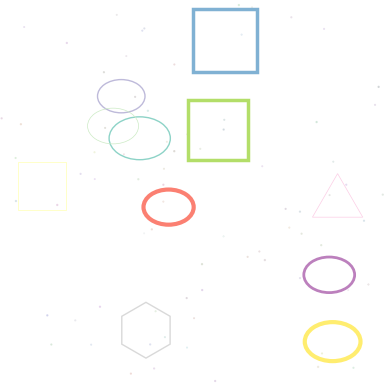[{"shape": "oval", "thickness": 1, "radius": 0.4, "center": [0.363, 0.641]}, {"shape": "square", "thickness": 0.5, "radius": 0.32, "center": [0.109, 0.517]}, {"shape": "oval", "thickness": 1, "radius": 0.31, "center": [0.315, 0.75]}, {"shape": "oval", "thickness": 3, "radius": 0.33, "center": [0.438, 0.462]}, {"shape": "square", "thickness": 2.5, "radius": 0.41, "center": [0.584, 0.895]}, {"shape": "square", "thickness": 2.5, "radius": 0.39, "center": [0.566, 0.663]}, {"shape": "triangle", "thickness": 0.5, "radius": 0.38, "center": [0.877, 0.474]}, {"shape": "hexagon", "thickness": 1, "radius": 0.36, "center": [0.379, 0.142]}, {"shape": "oval", "thickness": 2, "radius": 0.33, "center": [0.855, 0.286]}, {"shape": "oval", "thickness": 0.5, "radius": 0.33, "center": [0.294, 0.673]}, {"shape": "oval", "thickness": 3, "radius": 0.36, "center": [0.864, 0.113]}]